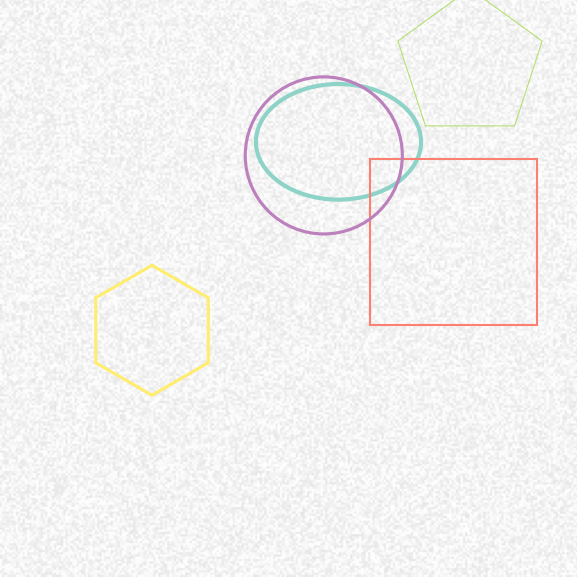[{"shape": "oval", "thickness": 2, "radius": 0.71, "center": [0.586, 0.754]}, {"shape": "square", "thickness": 1, "radius": 0.72, "center": [0.785, 0.58]}, {"shape": "pentagon", "thickness": 0.5, "radius": 0.66, "center": [0.814, 0.887]}, {"shape": "circle", "thickness": 1.5, "radius": 0.68, "center": [0.561, 0.73]}, {"shape": "hexagon", "thickness": 1.5, "radius": 0.56, "center": [0.263, 0.427]}]